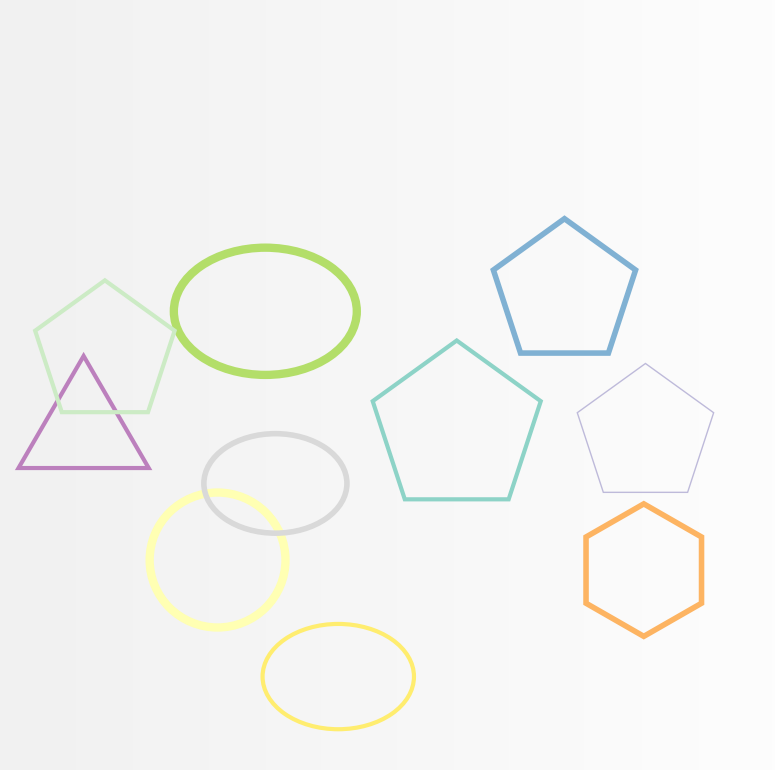[{"shape": "pentagon", "thickness": 1.5, "radius": 0.57, "center": [0.589, 0.444]}, {"shape": "circle", "thickness": 3, "radius": 0.44, "center": [0.281, 0.273]}, {"shape": "pentagon", "thickness": 0.5, "radius": 0.46, "center": [0.833, 0.435]}, {"shape": "pentagon", "thickness": 2, "radius": 0.48, "center": [0.728, 0.62]}, {"shape": "hexagon", "thickness": 2, "radius": 0.43, "center": [0.831, 0.26]}, {"shape": "oval", "thickness": 3, "radius": 0.59, "center": [0.342, 0.596]}, {"shape": "oval", "thickness": 2, "radius": 0.46, "center": [0.355, 0.372]}, {"shape": "triangle", "thickness": 1.5, "radius": 0.48, "center": [0.108, 0.441]}, {"shape": "pentagon", "thickness": 1.5, "radius": 0.47, "center": [0.135, 0.541]}, {"shape": "oval", "thickness": 1.5, "radius": 0.49, "center": [0.436, 0.121]}]